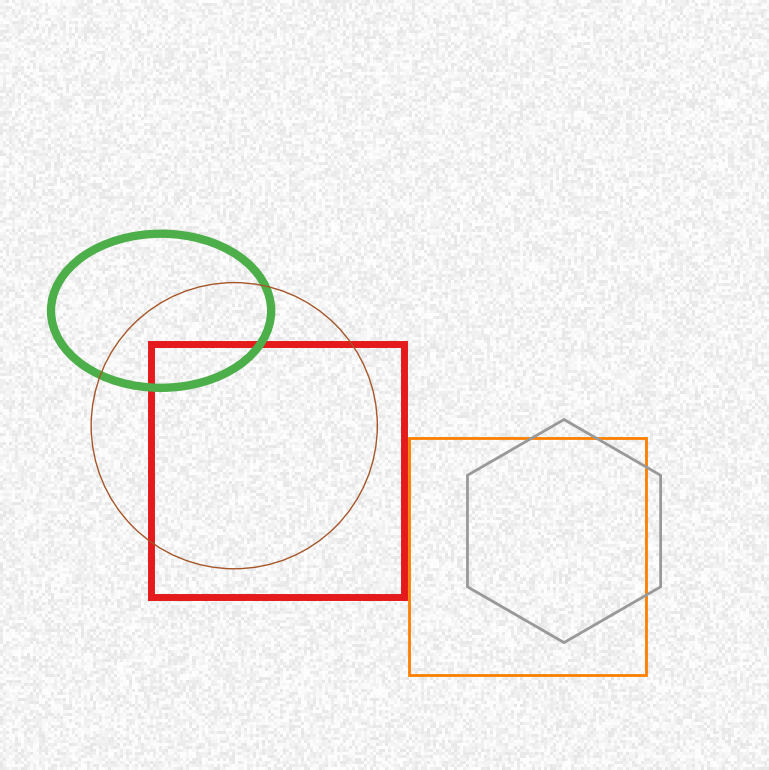[{"shape": "square", "thickness": 2.5, "radius": 0.82, "center": [0.361, 0.389]}, {"shape": "oval", "thickness": 3, "radius": 0.71, "center": [0.209, 0.596]}, {"shape": "square", "thickness": 1, "radius": 0.77, "center": [0.685, 0.278]}, {"shape": "circle", "thickness": 0.5, "radius": 0.93, "center": [0.304, 0.447]}, {"shape": "hexagon", "thickness": 1, "radius": 0.72, "center": [0.733, 0.31]}]